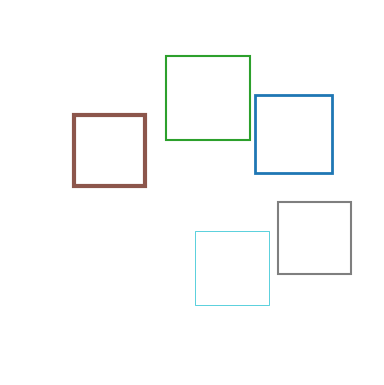[{"shape": "square", "thickness": 2, "radius": 0.5, "center": [0.762, 0.652]}, {"shape": "square", "thickness": 1.5, "radius": 0.55, "center": [0.54, 0.745]}, {"shape": "square", "thickness": 3, "radius": 0.46, "center": [0.285, 0.609]}, {"shape": "square", "thickness": 1.5, "radius": 0.47, "center": [0.817, 0.382]}, {"shape": "square", "thickness": 0.5, "radius": 0.48, "center": [0.603, 0.303]}]